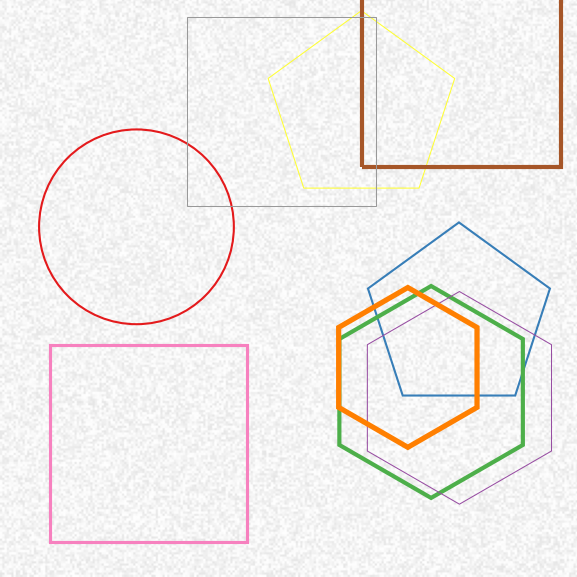[{"shape": "circle", "thickness": 1, "radius": 0.84, "center": [0.236, 0.606]}, {"shape": "pentagon", "thickness": 1, "radius": 0.83, "center": [0.795, 0.448]}, {"shape": "hexagon", "thickness": 2, "radius": 0.92, "center": [0.747, 0.32]}, {"shape": "hexagon", "thickness": 0.5, "radius": 0.92, "center": [0.796, 0.31]}, {"shape": "hexagon", "thickness": 2.5, "radius": 0.69, "center": [0.706, 0.363]}, {"shape": "pentagon", "thickness": 0.5, "radius": 0.85, "center": [0.626, 0.811]}, {"shape": "square", "thickness": 2, "radius": 0.86, "center": [0.799, 0.883]}, {"shape": "square", "thickness": 1.5, "radius": 0.85, "center": [0.257, 0.231]}, {"shape": "square", "thickness": 0.5, "radius": 0.82, "center": [0.487, 0.806]}]